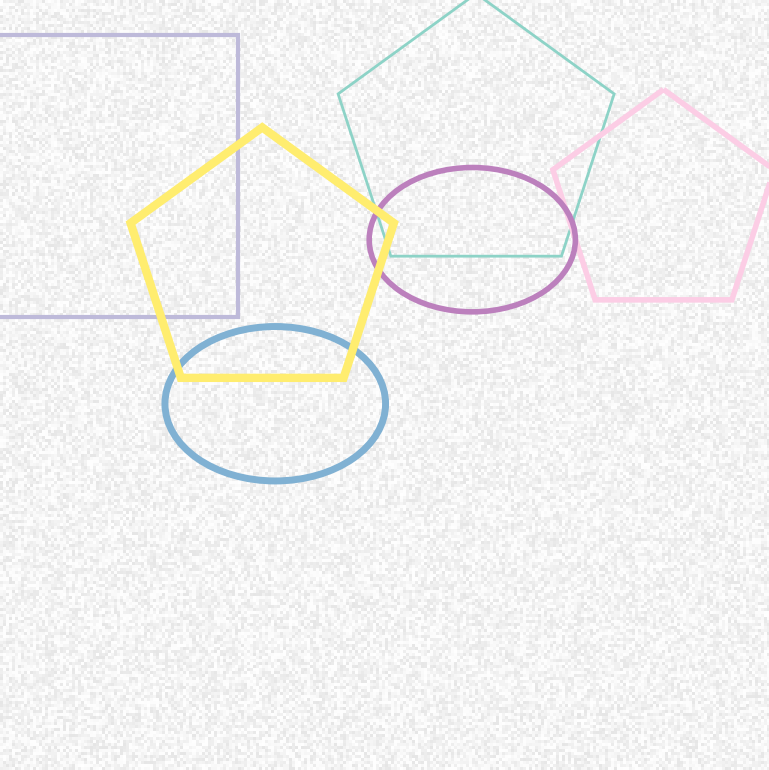[{"shape": "pentagon", "thickness": 1, "radius": 0.94, "center": [0.618, 0.82]}, {"shape": "square", "thickness": 1.5, "radius": 0.91, "center": [0.127, 0.771]}, {"shape": "oval", "thickness": 2.5, "radius": 0.72, "center": [0.357, 0.476]}, {"shape": "pentagon", "thickness": 2, "radius": 0.76, "center": [0.862, 0.733]}, {"shape": "oval", "thickness": 2, "radius": 0.67, "center": [0.613, 0.689]}, {"shape": "pentagon", "thickness": 3, "radius": 0.9, "center": [0.341, 0.655]}]